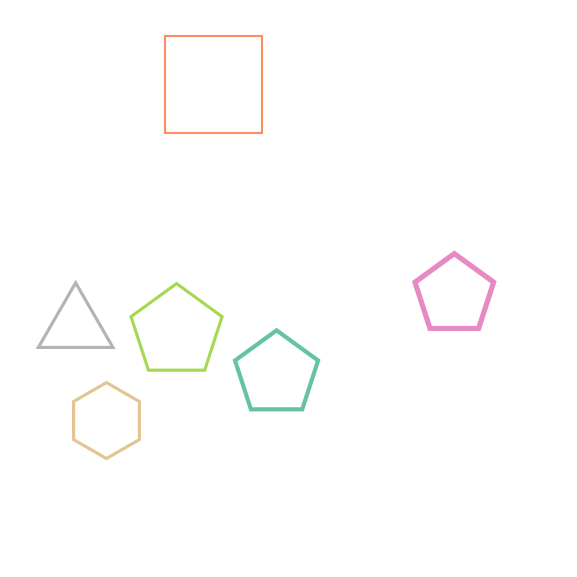[{"shape": "pentagon", "thickness": 2, "radius": 0.38, "center": [0.479, 0.352]}, {"shape": "square", "thickness": 1, "radius": 0.42, "center": [0.37, 0.854]}, {"shape": "pentagon", "thickness": 2.5, "radius": 0.36, "center": [0.787, 0.488]}, {"shape": "pentagon", "thickness": 1.5, "radius": 0.41, "center": [0.306, 0.425]}, {"shape": "hexagon", "thickness": 1.5, "radius": 0.33, "center": [0.184, 0.271]}, {"shape": "triangle", "thickness": 1.5, "radius": 0.37, "center": [0.131, 0.435]}]